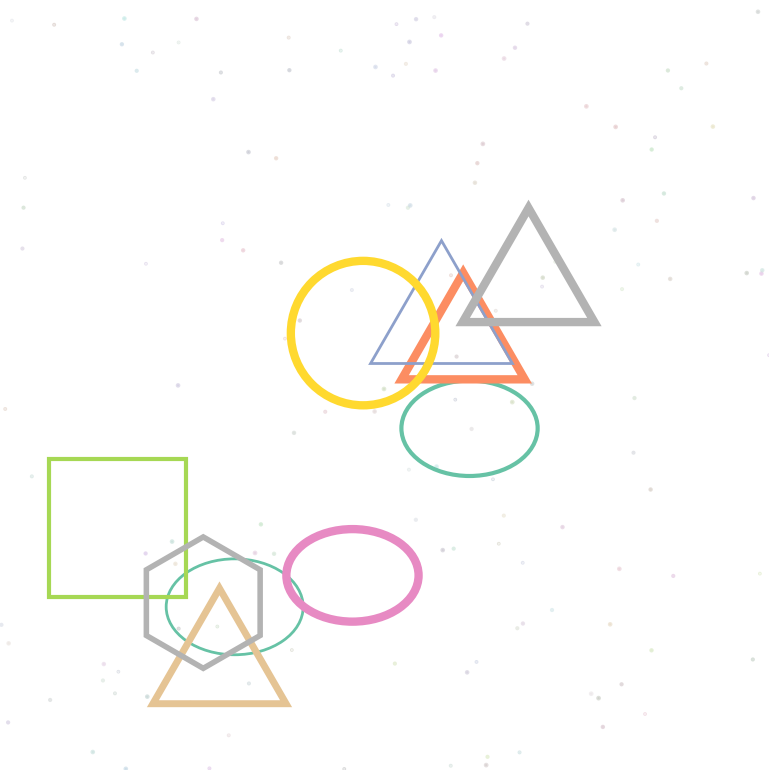[{"shape": "oval", "thickness": 1, "radius": 0.44, "center": [0.305, 0.212]}, {"shape": "oval", "thickness": 1.5, "radius": 0.44, "center": [0.61, 0.444]}, {"shape": "triangle", "thickness": 3, "radius": 0.46, "center": [0.602, 0.554]}, {"shape": "triangle", "thickness": 1, "radius": 0.53, "center": [0.573, 0.581]}, {"shape": "oval", "thickness": 3, "radius": 0.43, "center": [0.458, 0.253]}, {"shape": "square", "thickness": 1.5, "radius": 0.45, "center": [0.153, 0.315]}, {"shape": "circle", "thickness": 3, "radius": 0.47, "center": [0.472, 0.567]}, {"shape": "triangle", "thickness": 2.5, "radius": 0.5, "center": [0.285, 0.136]}, {"shape": "hexagon", "thickness": 2, "radius": 0.43, "center": [0.264, 0.217]}, {"shape": "triangle", "thickness": 3, "radius": 0.49, "center": [0.686, 0.631]}]